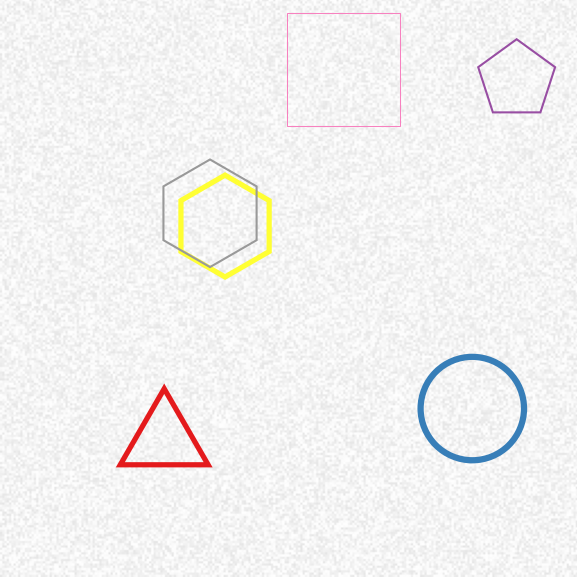[{"shape": "triangle", "thickness": 2.5, "radius": 0.44, "center": [0.284, 0.238]}, {"shape": "circle", "thickness": 3, "radius": 0.45, "center": [0.818, 0.292]}, {"shape": "pentagon", "thickness": 1, "radius": 0.35, "center": [0.895, 0.861]}, {"shape": "hexagon", "thickness": 2.5, "radius": 0.44, "center": [0.39, 0.608]}, {"shape": "square", "thickness": 0.5, "radius": 0.49, "center": [0.594, 0.879]}, {"shape": "hexagon", "thickness": 1, "radius": 0.47, "center": [0.364, 0.63]}]